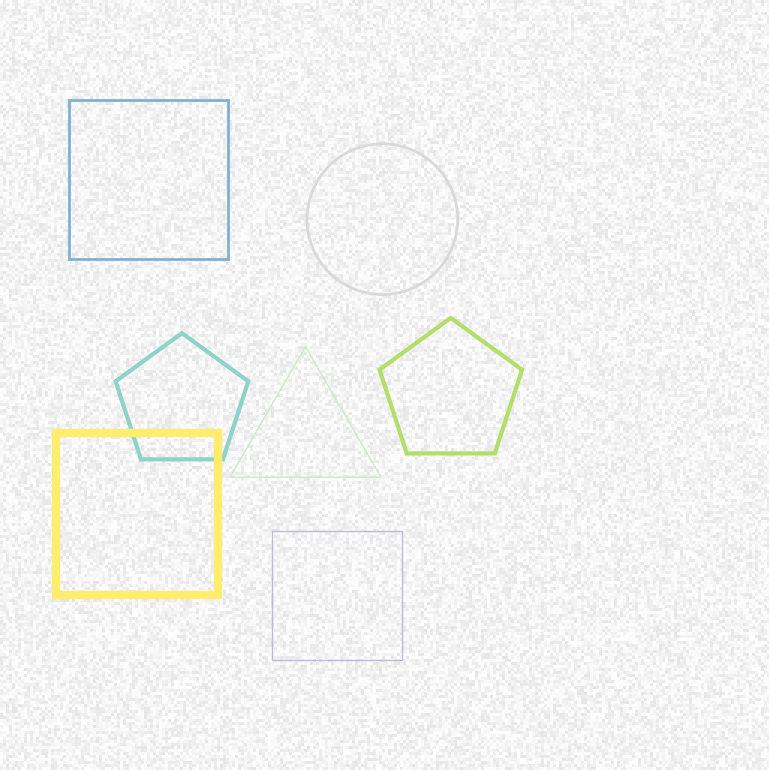[{"shape": "pentagon", "thickness": 1.5, "radius": 0.45, "center": [0.236, 0.477]}, {"shape": "square", "thickness": 0.5, "radius": 0.42, "center": [0.438, 0.227]}, {"shape": "square", "thickness": 1, "radius": 0.52, "center": [0.192, 0.767]}, {"shape": "pentagon", "thickness": 1.5, "radius": 0.49, "center": [0.585, 0.49]}, {"shape": "circle", "thickness": 1, "radius": 0.49, "center": [0.497, 0.715]}, {"shape": "triangle", "thickness": 0.5, "radius": 0.57, "center": [0.397, 0.437]}, {"shape": "square", "thickness": 3, "radius": 0.53, "center": [0.178, 0.332]}]